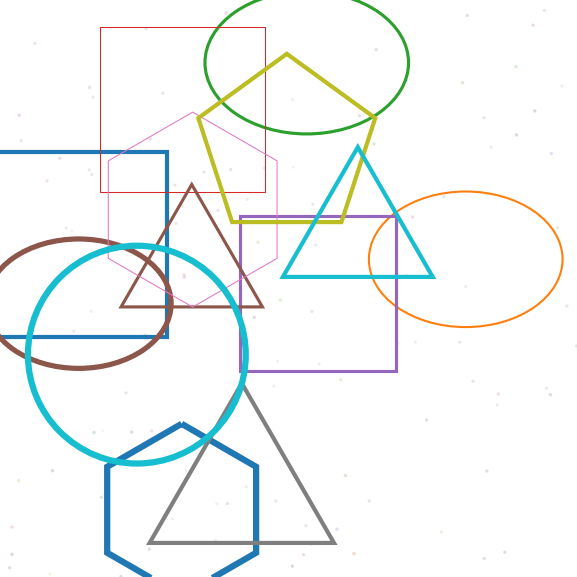[{"shape": "hexagon", "thickness": 3, "radius": 0.74, "center": [0.315, 0.116]}, {"shape": "square", "thickness": 2, "radius": 0.8, "center": [0.129, 0.576]}, {"shape": "oval", "thickness": 1, "radius": 0.84, "center": [0.806, 0.55]}, {"shape": "oval", "thickness": 1.5, "radius": 0.88, "center": [0.531, 0.891]}, {"shape": "square", "thickness": 0.5, "radius": 0.72, "center": [0.316, 0.809]}, {"shape": "square", "thickness": 1.5, "radius": 0.67, "center": [0.551, 0.491]}, {"shape": "triangle", "thickness": 1.5, "radius": 0.71, "center": [0.332, 0.538]}, {"shape": "oval", "thickness": 2.5, "radius": 0.8, "center": [0.136, 0.473]}, {"shape": "hexagon", "thickness": 0.5, "radius": 0.84, "center": [0.334, 0.636]}, {"shape": "triangle", "thickness": 2, "radius": 0.92, "center": [0.419, 0.151]}, {"shape": "pentagon", "thickness": 2, "radius": 0.81, "center": [0.497, 0.745]}, {"shape": "circle", "thickness": 3, "radius": 0.94, "center": [0.237, 0.385]}, {"shape": "triangle", "thickness": 2, "radius": 0.75, "center": [0.62, 0.595]}]